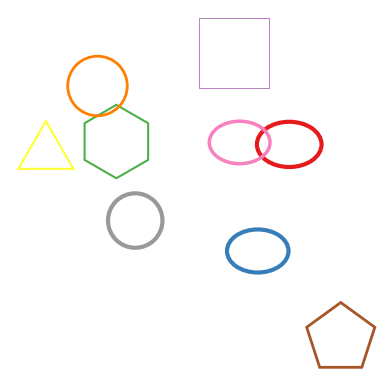[{"shape": "oval", "thickness": 3, "radius": 0.42, "center": [0.751, 0.625]}, {"shape": "oval", "thickness": 3, "radius": 0.4, "center": [0.669, 0.348]}, {"shape": "hexagon", "thickness": 1.5, "radius": 0.48, "center": [0.302, 0.632]}, {"shape": "square", "thickness": 0.5, "radius": 0.46, "center": [0.608, 0.862]}, {"shape": "circle", "thickness": 2, "radius": 0.39, "center": [0.253, 0.777]}, {"shape": "triangle", "thickness": 1.5, "radius": 0.41, "center": [0.119, 0.603]}, {"shape": "pentagon", "thickness": 2, "radius": 0.47, "center": [0.885, 0.121]}, {"shape": "oval", "thickness": 2.5, "radius": 0.39, "center": [0.622, 0.63]}, {"shape": "circle", "thickness": 3, "radius": 0.35, "center": [0.351, 0.427]}]